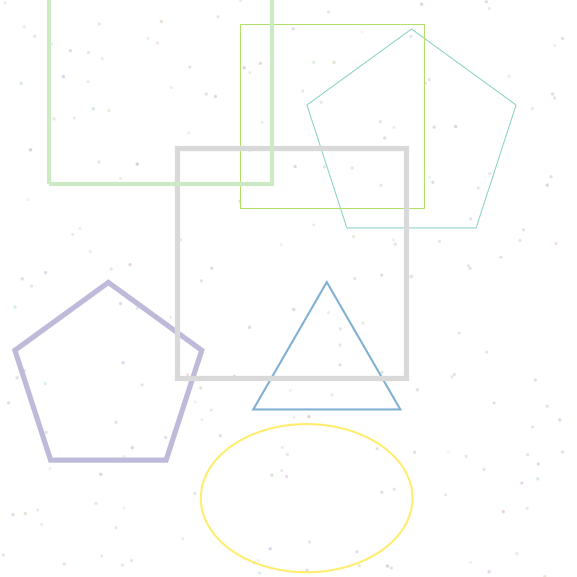[{"shape": "pentagon", "thickness": 0.5, "radius": 0.95, "center": [0.713, 0.759]}, {"shape": "pentagon", "thickness": 2.5, "radius": 0.85, "center": [0.188, 0.34]}, {"shape": "triangle", "thickness": 1, "radius": 0.74, "center": [0.566, 0.364]}, {"shape": "square", "thickness": 0.5, "radius": 0.8, "center": [0.575, 0.799]}, {"shape": "square", "thickness": 2.5, "radius": 0.99, "center": [0.505, 0.544]}, {"shape": "square", "thickness": 2, "radius": 0.97, "center": [0.277, 0.873]}, {"shape": "oval", "thickness": 1, "radius": 0.92, "center": [0.531, 0.136]}]